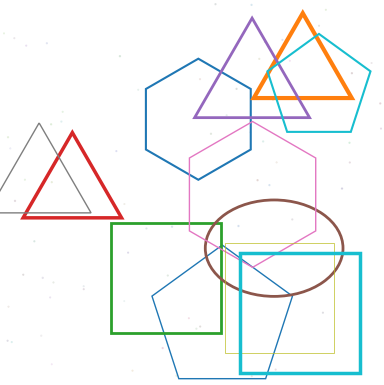[{"shape": "hexagon", "thickness": 1.5, "radius": 0.79, "center": [0.515, 0.69]}, {"shape": "pentagon", "thickness": 1, "radius": 0.96, "center": [0.577, 0.172]}, {"shape": "triangle", "thickness": 3, "radius": 0.73, "center": [0.786, 0.819]}, {"shape": "square", "thickness": 2, "radius": 0.72, "center": [0.431, 0.277]}, {"shape": "triangle", "thickness": 2.5, "radius": 0.74, "center": [0.188, 0.508]}, {"shape": "triangle", "thickness": 2, "radius": 0.86, "center": [0.655, 0.781]}, {"shape": "oval", "thickness": 2, "radius": 0.89, "center": [0.712, 0.355]}, {"shape": "hexagon", "thickness": 1, "radius": 0.95, "center": [0.656, 0.495]}, {"shape": "triangle", "thickness": 1, "radius": 0.78, "center": [0.102, 0.525]}, {"shape": "square", "thickness": 0.5, "radius": 0.71, "center": [0.726, 0.226]}, {"shape": "pentagon", "thickness": 1.5, "radius": 0.7, "center": [0.829, 0.771]}, {"shape": "square", "thickness": 2.5, "radius": 0.78, "center": [0.779, 0.186]}]